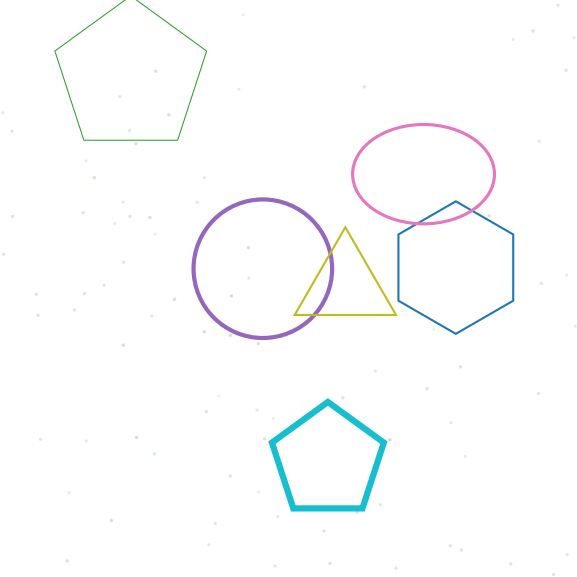[{"shape": "hexagon", "thickness": 1, "radius": 0.57, "center": [0.789, 0.536]}, {"shape": "pentagon", "thickness": 0.5, "radius": 0.69, "center": [0.226, 0.868]}, {"shape": "circle", "thickness": 2, "radius": 0.6, "center": [0.455, 0.534]}, {"shape": "oval", "thickness": 1.5, "radius": 0.61, "center": [0.733, 0.698]}, {"shape": "triangle", "thickness": 1, "radius": 0.51, "center": [0.598, 0.504]}, {"shape": "pentagon", "thickness": 3, "radius": 0.51, "center": [0.568, 0.201]}]